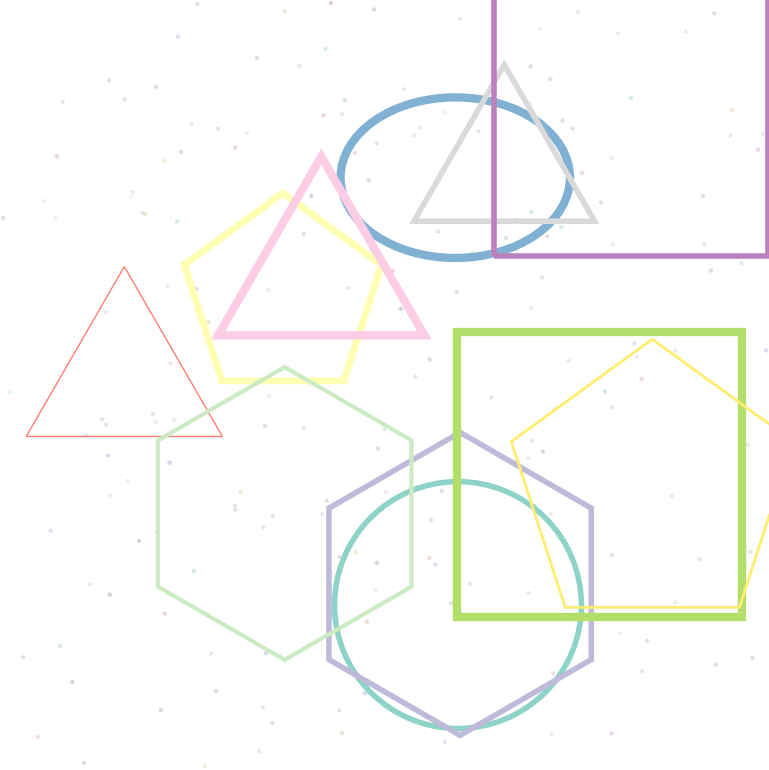[{"shape": "circle", "thickness": 2, "radius": 0.8, "center": [0.595, 0.214]}, {"shape": "pentagon", "thickness": 2.5, "radius": 0.67, "center": [0.367, 0.614]}, {"shape": "hexagon", "thickness": 2, "radius": 0.98, "center": [0.598, 0.242]}, {"shape": "triangle", "thickness": 0.5, "radius": 0.74, "center": [0.161, 0.507]}, {"shape": "oval", "thickness": 3, "radius": 0.74, "center": [0.591, 0.769]}, {"shape": "square", "thickness": 3, "radius": 0.93, "center": [0.779, 0.384]}, {"shape": "triangle", "thickness": 3, "radius": 0.77, "center": [0.417, 0.642]}, {"shape": "triangle", "thickness": 2, "radius": 0.68, "center": [0.655, 0.78]}, {"shape": "square", "thickness": 2, "radius": 0.89, "center": [0.82, 0.845]}, {"shape": "hexagon", "thickness": 1.5, "radius": 0.95, "center": [0.37, 0.333]}, {"shape": "pentagon", "thickness": 1, "radius": 0.96, "center": [0.847, 0.367]}]